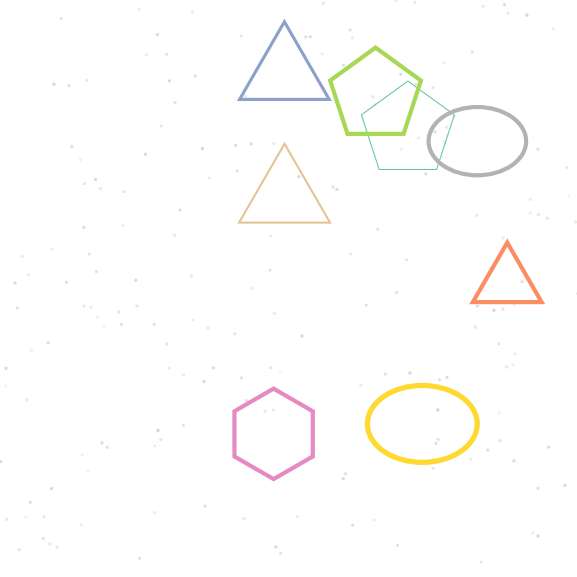[{"shape": "pentagon", "thickness": 0.5, "radius": 0.42, "center": [0.706, 0.774]}, {"shape": "triangle", "thickness": 2, "radius": 0.34, "center": [0.878, 0.51]}, {"shape": "triangle", "thickness": 1.5, "radius": 0.45, "center": [0.492, 0.872]}, {"shape": "hexagon", "thickness": 2, "radius": 0.39, "center": [0.474, 0.248]}, {"shape": "pentagon", "thickness": 2, "radius": 0.41, "center": [0.65, 0.834]}, {"shape": "oval", "thickness": 2.5, "radius": 0.48, "center": [0.731, 0.265]}, {"shape": "triangle", "thickness": 1, "radius": 0.45, "center": [0.493, 0.659]}, {"shape": "oval", "thickness": 2, "radius": 0.42, "center": [0.827, 0.755]}]